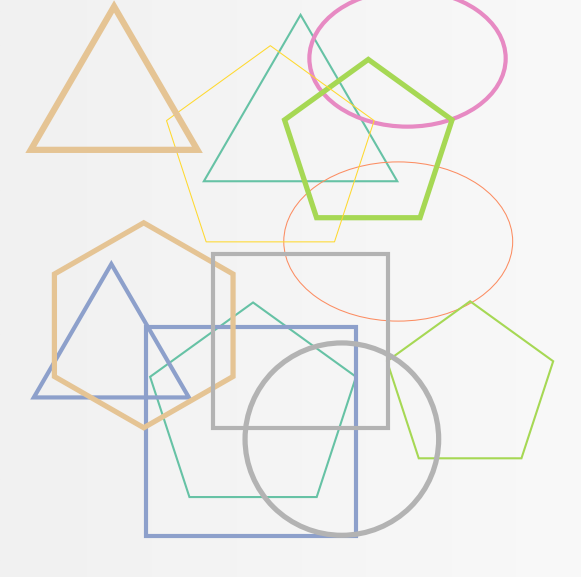[{"shape": "pentagon", "thickness": 1, "radius": 0.93, "center": [0.435, 0.289]}, {"shape": "triangle", "thickness": 1, "radius": 0.96, "center": [0.517, 0.781]}, {"shape": "oval", "thickness": 0.5, "radius": 0.98, "center": [0.685, 0.581]}, {"shape": "triangle", "thickness": 2, "radius": 0.77, "center": [0.192, 0.388]}, {"shape": "square", "thickness": 2, "radius": 0.9, "center": [0.432, 0.252]}, {"shape": "oval", "thickness": 2, "radius": 0.84, "center": [0.701, 0.898]}, {"shape": "pentagon", "thickness": 1, "radius": 0.75, "center": [0.809, 0.327]}, {"shape": "pentagon", "thickness": 2.5, "radius": 0.76, "center": [0.634, 0.745]}, {"shape": "pentagon", "thickness": 0.5, "radius": 0.94, "center": [0.465, 0.732]}, {"shape": "triangle", "thickness": 3, "radius": 0.83, "center": [0.196, 0.822]}, {"shape": "hexagon", "thickness": 2.5, "radius": 0.89, "center": [0.247, 0.436]}, {"shape": "circle", "thickness": 2.5, "radius": 0.83, "center": [0.588, 0.239]}, {"shape": "square", "thickness": 2, "radius": 0.75, "center": [0.517, 0.409]}]